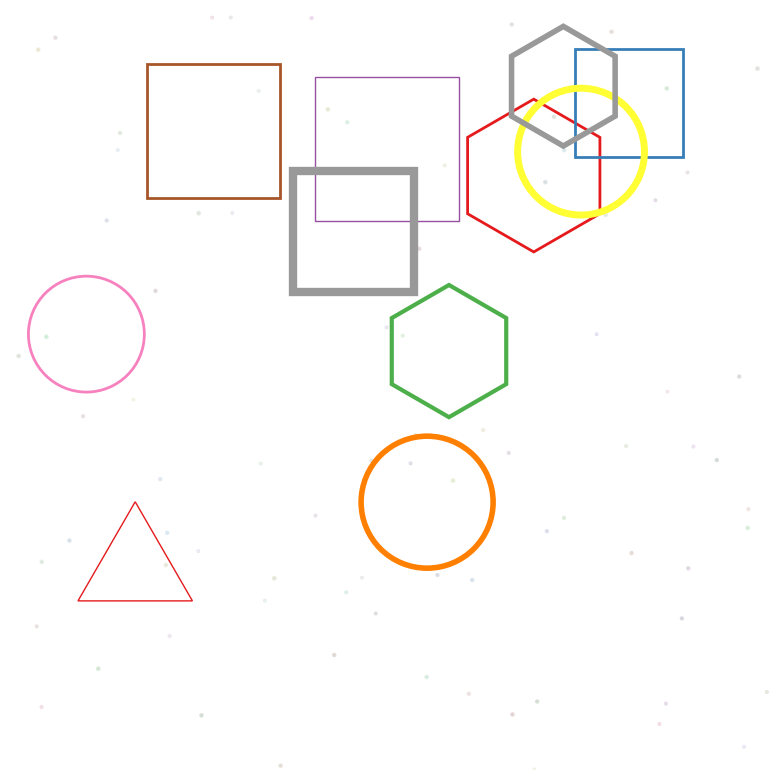[{"shape": "hexagon", "thickness": 1, "radius": 0.5, "center": [0.693, 0.772]}, {"shape": "triangle", "thickness": 0.5, "radius": 0.43, "center": [0.176, 0.263]}, {"shape": "square", "thickness": 1, "radius": 0.35, "center": [0.817, 0.866]}, {"shape": "hexagon", "thickness": 1.5, "radius": 0.43, "center": [0.583, 0.544]}, {"shape": "square", "thickness": 0.5, "radius": 0.47, "center": [0.502, 0.807]}, {"shape": "circle", "thickness": 2, "radius": 0.43, "center": [0.555, 0.348]}, {"shape": "circle", "thickness": 2.5, "radius": 0.41, "center": [0.755, 0.803]}, {"shape": "square", "thickness": 1, "radius": 0.43, "center": [0.277, 0.83]}, {"shape": "circle", "thickness": 1, "radius": 0.38, "center": [0.112, 0.566]}, {"shape": "hexagon", "thickness": 2, "radius": 0.39, "center": [0.732, 0.888]}, {"shape": "square", "thickness": 3, "radius": 0.39, "center": [0.459, 0.7]}]